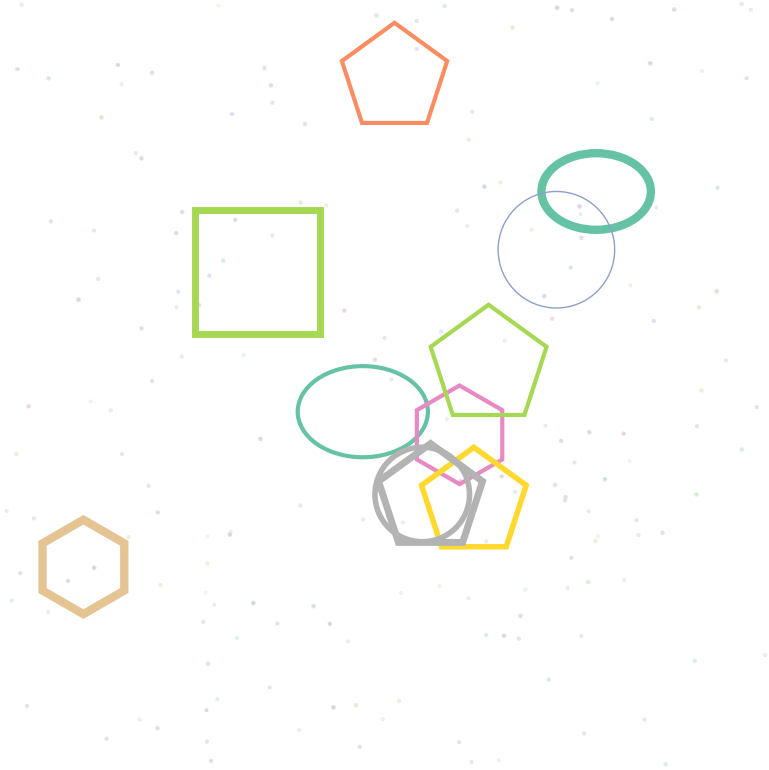[{"shape": "oval", "thickness": 1.5, "radius": 0.42, "center": [0.471, 0.465]}, {"shape": "oval", "thickness": 3, "radius": 0.36, "center": [0.774, 0.751]}, {"shape": "pentagon", "thickness": 1.5, "radius": 0.36, "center": [0.512, 0.899]}, {"shape": "circle", "thickness": 0.5, "radius": 0.38, "center": [0.723, 0.676]}, {"shape": "hexagon", "thickness": 1.5, "radius": 0.32, "center": [0.597, 0.435]}, {"shape": "square", "thickness": 2.5, "radius": 0.4, "center": [0.334, 0.647]}, {"shape": "pentagon", "thickness": 1.5, "radius": 0.4, "center": [0.635, 0.525]}, {"shape": "pentagon", "thickness": 2, "radius": 0.36, "center": [0.615, 0.348]}, {"shape": "hexagon", "thickness": 3, "radius": 0.31, "center": [0.108, 0.264]}, {"shape": "pentagon", "thickness": 2.5, "radius": 0.35, "center": [0.559, 0.353]}, {"shape": "circle", "thickness": 2, "radius": 0.31, "center": [0.548, 0.358]}]